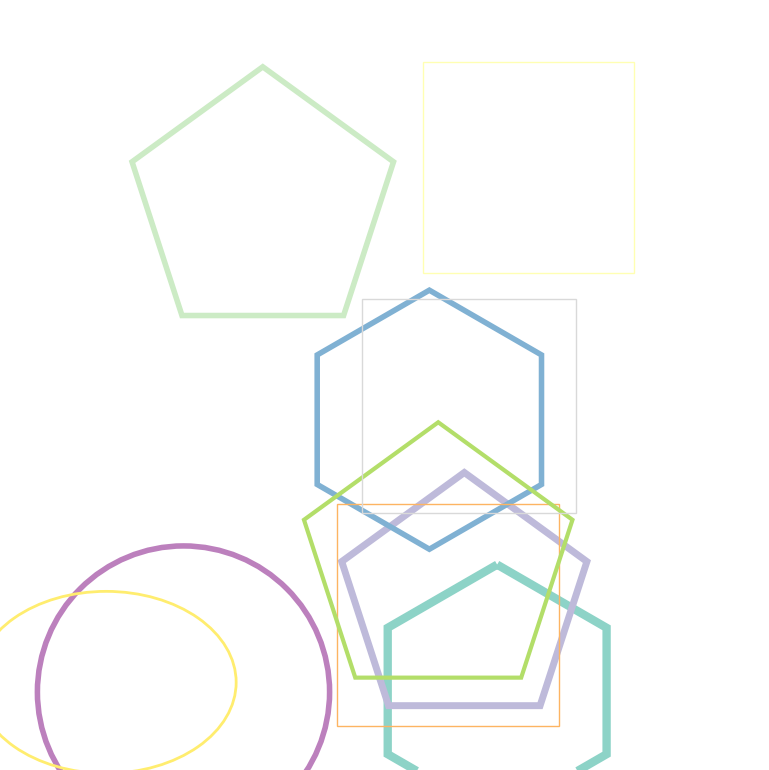[{"shape": "hexagon", "thickness": 3, "radius": 0.82, "center": [0.646, 0.103]}, {"shape": "square", "thickness": 0.5, "radius": 0.69, "center": [0.686, 0.783]}, {"shape": "pentagon", "thickness": 2.5, "radius": 0.84, "center": [0.603, 0.219]}, {"shape": "hexagon", "thickness": 2, "radius": 0.84, "center": [0.558, 0.455]}, {"shape": "square", "thickness": 0.5, "radius": 0.72, "center": [0.582, 0.201]}, {"shape": "pentagon", "thickness": 1.5, "radius": 0.92, "center": [0.569, 0.268]}, {"shape": "square", "thickness": 0.5, "radius": 0.69, "center": [0.609, 0.473]}, {"shape": "circle", "thickness": 2, "radius": 0.95, "center": [0.238, 0.101]}, {"shape": "pentagon", "thickness": 2, "radius": 0.89, "center": [0.341, 0.735]}, {"shape": "oval", "thickness": 1, "radius": 0.84, "center": [0.138, 0.114]}]